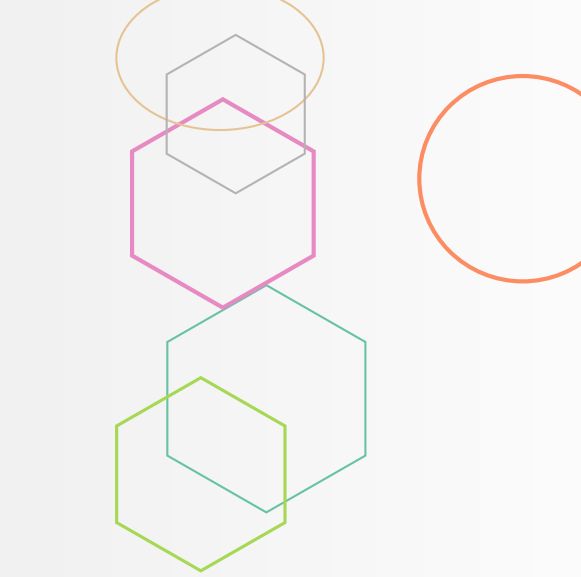[{"shape": "hexagon", "thickness": 1, "radius": 0.98, "center": [0.458, 0.309]}, {"shape": "circle", "thickness": 2, "radius": 0.89, "center": [0.899, 0.69]}, {"shape": "hexagon", "thickness": 2, "radius": 0.9, "center": [0.383, 0.647]}, {"shape": "hexagon", "thickness": 1.5, "radius": 0.84, "center": [0.345, 0.178]}, {"shape": "oval", "thickness": 1, "radius": 0.89, "center": [0.379, 0.899]}, {"shape": "hexagon", "thickness": 1, "radius": 0.69, "center": [0.406, 0.802]}]